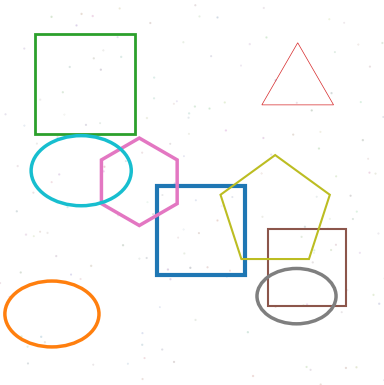[{"shape": "square", "thickness": 3, "radius": 0.58, "center": [0.522, 0.402]}, {"shape": "oval", "thickness": 2.5, "radius": 0.61, "center": [0.135, 0.184]}, {"shape": "square", "thickness": 2, "radius": 0.65, "center": [0.22, 0.781]}, {"shape": "triangle", "thickness": 0.5, "radius": 0.54, "center": [0.773, 0.781]}, {"shape": "square", "thickness": 1.5, "radius": 0.5, "center": [0.797, 0.305]}, {"shape": "hexagon", "thickness": 2.5, "radius": 0.57, "center": [0.362, 0.528]}, {"shape": "oval", "thickness": 2.5, "radius": 0.51, "center": [0.77, 0.231]}, {"shape": "pentagon", "thickness": 1.5, "radius": 0.75, "center": [0.715, 0.448]}, {"shape": "oval", "thickness": 2.5, "radius": 0.65, "center": [0.211, 0.557]}]